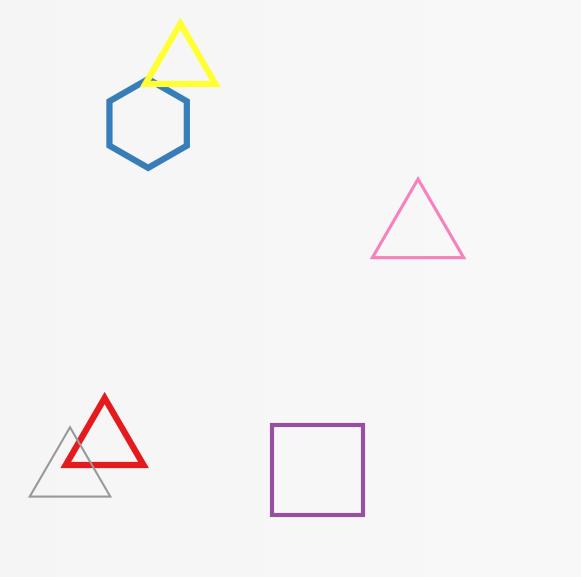[{"shape": "triangle", "thickness": 3, "radius": 0.39, "center": [0.18, 0.233]}, {"shape": "hexagon", "thickness": 3, "radius": 0.38, "center": [0.255, 0.785]}, {"shape": "square", "thickness": 2, "radius": 0.39, "center": [0.546, 0.186]}, {"shape": "triangle", "thickness": 3, "radius": 0.35, "center": [0.31, 0.889]}, {"shape": "triangle", "thickness": 1.5, "radius": 0.45, "center": [0.719, 0.598]}, {"shape": "triangle", "thickness": 1, "radius": 0.4, "center": [0.12, 0.179]}]